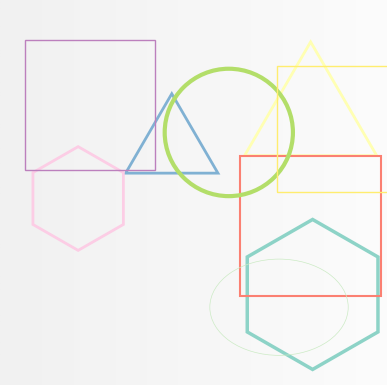[{"shape": "hexagon", "thickness": 2.5, "radius": 0.97, "center": [0.807, 0.235]}, {"shape": "triangle", "thickness": 2, "radius": 0.98, "center": [0.802, 0.694]}, {"shape": "square", "thickness": 1.5, "radius": 0.91, "center": [0.802, 0.413]}, {"shape": "triangle", "thickness": 2, "radius": 0.69, "center": [0.443, 0.619]}, {"shape": "circle", "thickness": 3, "radius": 0.83, "center": [0.59, 0.656]}, {"shape": "hexagon", "thickness": 2, "radius": 0.67, "center": [0.202, 0.484]}, {"shape": "square", "thickness": 1, "radius": 0.84, "center": [0.232, 0.727]}, {"shape": "oval", "thickness": 0.5, "radius": 0.89, "center": [0.72, 0.202]}, {"shape": "square", "thickness": 1, "radius": 0.82, "center": [0.878, 0.665]}]